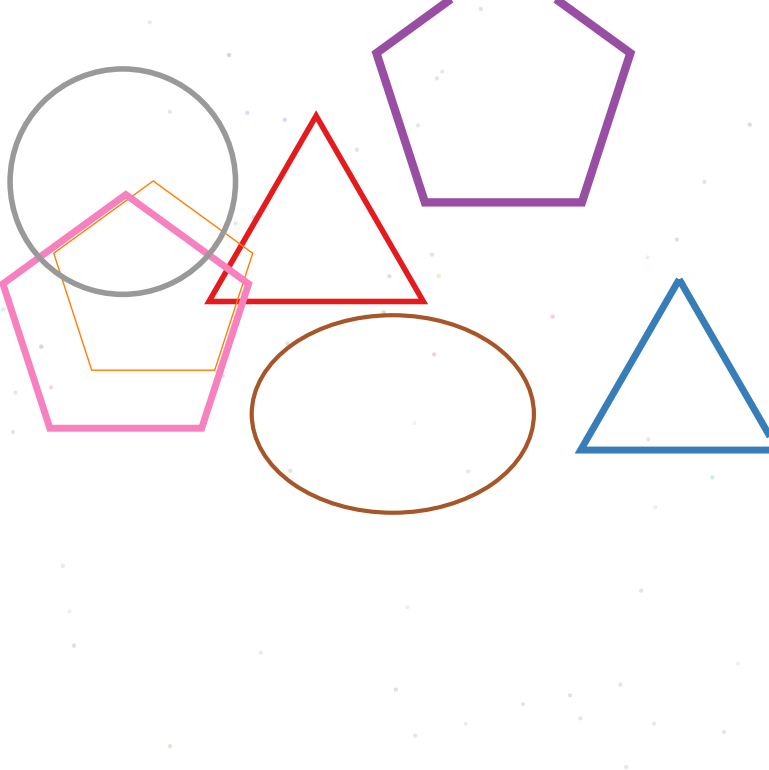[{"shape": "triangle", "thickness": 2, "radius": 0.8, "center": [0.411, 0.689]}, {"shape": "triangle", "thickness": 2.5, "radius": 0.74, "center": [0.882, 0.489]}, {"shape": "pentagon", "thickness": 3, "radius": 0.87, "center": [0.654, 0.877]}, {"shape": "pentagon", "thickness": 0.5, "radius": 0.68, "center": [0.199, 0.629]}, {"shape": "oval", "thickness": 1.5, "radius": 0.92, "center": [0.51, 0.462]}, {"shape": "pentagon", "thickness": 2.5, "radius": 0.84, "center": [0.163, 0.58]}, {"shape": "circle", "thickness": 2, "radius": 0.73, "center": [0.159, 0.764]}]